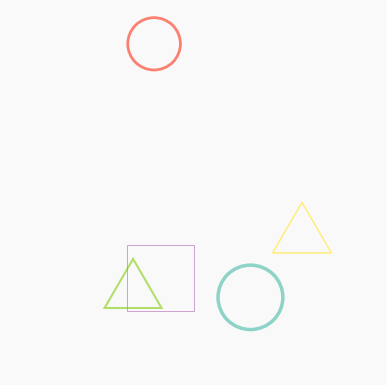[{"shape": "circle", "thickness": 2.5, "radius": 0.42, "center": [0.646, 0.228]}, {"shape": "circle", "thickness": 2, "radius": 0.34, "center": [0.398, 0.886]}, {"shape": "triangle", "thickness": 1.5, "radius": 0.42, "center": [0.343, 0.243]}, {"shape": "square", "thickness": 0.5, "radius": 0.43, "center": [0.415, 0.278]}, {"shape": "triangle", "thickness": 1, "radius": 0.44, "center": [0.779, 0.387]}]